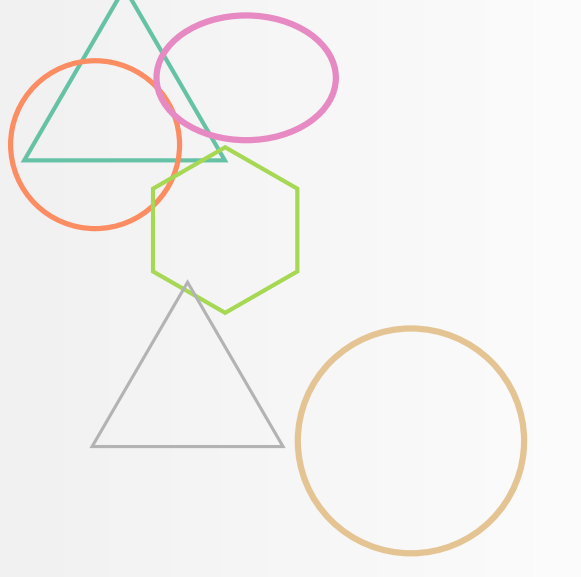[{"shape": "triangle", "thickness": 2, "radius": 1.0, "center": [0.214, 0.821]}, {"shape": "circle", "thickness": 2.5, "radius": 0.73, "center": [0.164, 0.749]}, {"shape": "oval", "thickness": 3, "radius": 0.77, "center": [0.424, 0.864]}, {"shape": "hexagon", "thickness": 2, "radius": 0.72, "center": [0.387, 0.601]}, {"shape": "circle", "thickness": 3, "radius": 0.97, "center": [0.707, 0.236]}, {"shape": "triangle", "thickness": 1.5, "radius": 0.95, "center": [0.323, 0.321]}]